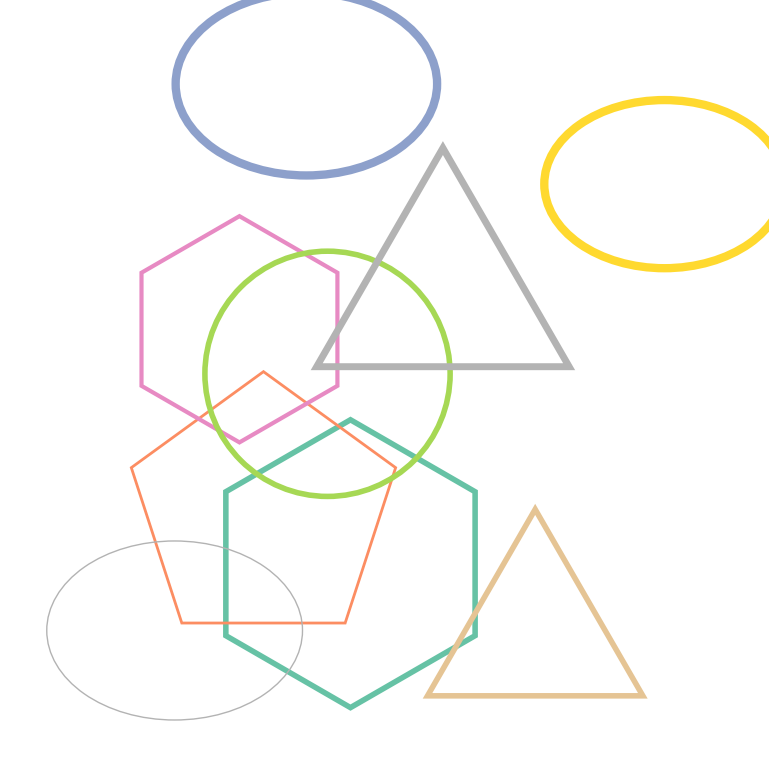[{"shape": "hexagon", "thickness": 2, "radius": 0.93, "center": [0.455, 0.268]}, {"shape": "pentagon", "thickness": 1, "radius": 0.9, "center": [0.342, 0.337]}, {"shape": "oval", "thickness": 3, "radius": 0.85, "center": [0.398, 0.891]}, {"shape": "hexagon", "thickness": 1.5, "radius": 0.73, "center": [0.311, 0.572]}, {"shape": "circle", "thickness": 2, "radius": 0.8, "center": [0.425, 0.515]}, {"shape": "oval", "thickness": 3, "radius": 0.78, "center": [0.863, 0.761]}, {"shape": "triangle", "thickness": 2, "radius": 0.81, "center": [0.695, 0.177]}, {"shape": "triangle", "thickness": 2.5, "radius": 0.95, "center": [0.575, 0.618]}, {"shape": "oval", "thickness": 0.5, "radius": 0.83, "center": [0.227, 0.181]}]